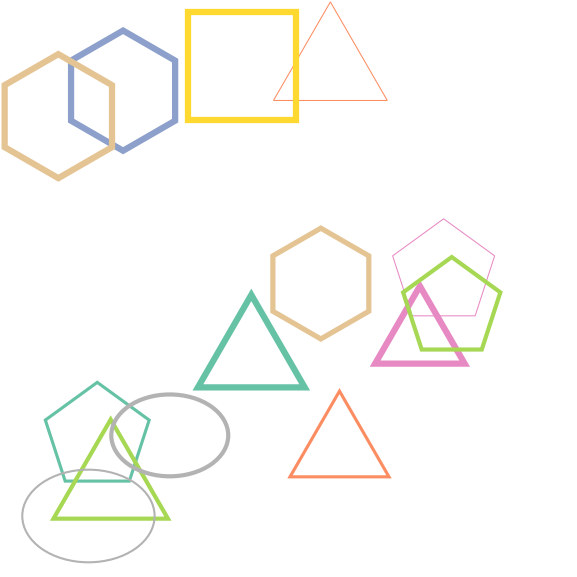[{"shape": "triangle", "thickness": 3, "radius": 0.53, "center": [0.435, 0.382]}, {"shape": "pentagon", "thickness": 1.5, "radius": 0.47, "center": [0.168, 0.243]}, {"shape": "triangle", "thickness": 0.5, "radius": 0.57, "center": [0.572, 0.882]}, {"shape": "triangle", "thickness": 1.5, "radius": 0.49, "center": [0.588, 0.223]}, {"shape": "hexagon", "thickness": 3, "radius": 0.52, "center": [0.213, 0.842]}, {"shape": "triangle", "thickness": 3, "radius": 0.45, "center": [0.727, 0.414]}, {"shape": "pentagon", "thickness": 0.5, "radius": 0.46, "center": [0.768, 0.527]}, {"shape": "pentagon", "thickness": 2, "radius": 0.44, "center": [0.782, 0.466]}, {"shape": "triangle", "thickness": 2, "radius": 0.57, "center": [0.192, 0.158]}, {"shape": "square", "thickness": 3, "radius": 0.47, "center": [0.42, 0.885]}, {"shape": "hexagon", "thickness": 2.5, "radius": 0.48, "center": [0.556, 0.508]}, {"shape": "hexagon", "thickness": 3, "radius": 0.54, "center": [0.101, 0.798]}, {"shape": "oval", "thickness": 2, "radius": 0.51, "center": [0.294, 0.245]}, {"shape": "oval", "thickness": 1, "radius": 0.57, "center": [0.153, 0.106]}]